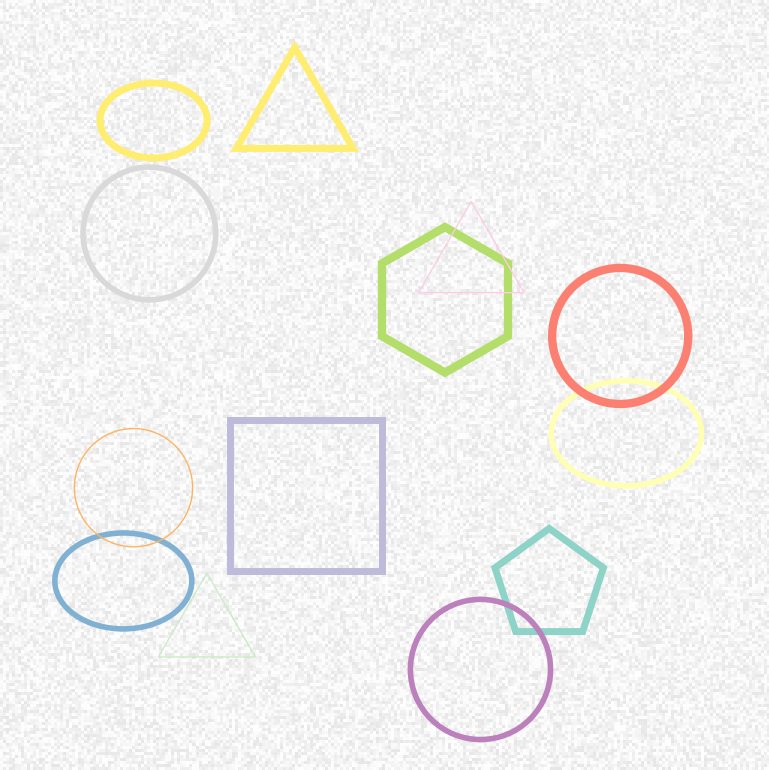[{"shape": "pentagon", "thickness": 2.5, "radius": 0.37, "center": [0.713, 0.24]}, {"shape": "oval", "thickness": 2, "radius": 0.49, "center": [0.814, 0.437]}, {"shape": "square", "thickness": 2.5, "radius": 0.49, "center": [0.398, 0.356]}, {"shape": "circle", "thickness": 3, "radius": 0.44, "center": [0.805, 0.564]}, {"shape": "oval", "thickness": 2, "radius": 0.44, "center": [0.16, 0.246]}, {"shape": "circle", "thickness": 0.5, "radius": 0.38, "center": [0.173, 0.367]}, {"shape": "hexagon", "thickness": 3, "radius": 0.47, "center": [0.578, 0.611]}, {"shape": "triangle", "thickness": 0.5, "radius": 0.4, "center": [0.612, 0.659]}, {"shape": "circle", "thickness": 2, "radius": 0.43, "center": [0.194, 0.697]}, {"shape": "circle", "thickness": 2, "radius": 0.46, "center": [0.624, 0.131]}, {"shape": "triangle", "thickness": 0.5, "radius": 0.36, "center": [0.269, 0.183]}, {"shape": "triangle", "thickness": 2.5, "radius": 0.44, "center": [0.383, 0.851]}, {"shape": "oval", "thickness": 2.5, "radius": 0.35, "center": [0.199, 0.843]}]